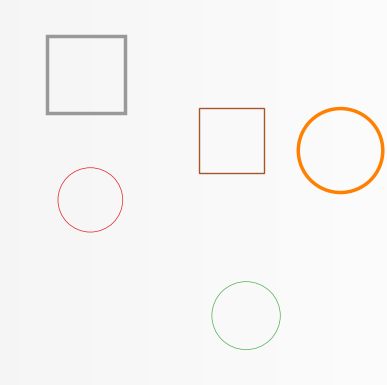[{"shape": "circle", "thickness": 0.5, "radius": 0.42, "center": [0.233, 0.481]}, {"shape": "circle", "thickness": 0.5, "radius": 0.44, "center": [0.635, 0.18]}, {"shape": "circle", "thickness": 2.5, "radius": 0.55, "center": [0.879, 0.609]}, {"shape": "square", "thickness": 1, "radius": 0.42, "center": [0.596, 0.635]}, {"shape": "square", "thickness": 2.5, "radius": 0.5, "center": [0.222, 0.808]}]